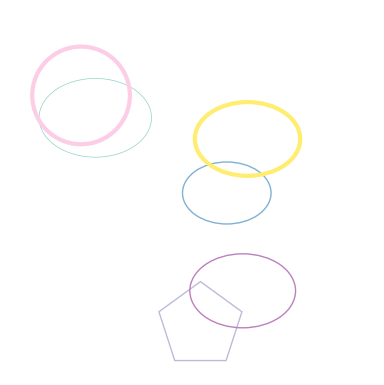[{"shape": "oval", "thickness": 0.5, "radius": 0.73, "center": [0.248, 0.694]}, {"shape": "pentagon", "thickness": 1, "radius": 0.57, "center": [0.521, 0.155]}, {"shape": "oval", "thickness": 1, "radius": 0.57, "center": [0.589, 0.499]}, {"shape": "circle", "thickness": 3, "radius": 0.63, "center": [0.211, 0.752]}, {"shape": "oval", "thickness": 1, "radius": 0.69, "center": [0.63, 0.245]}, {"shape": "oval", "thickness": 3, "radius": 0.68, "center": [0.643, 0.639]}]